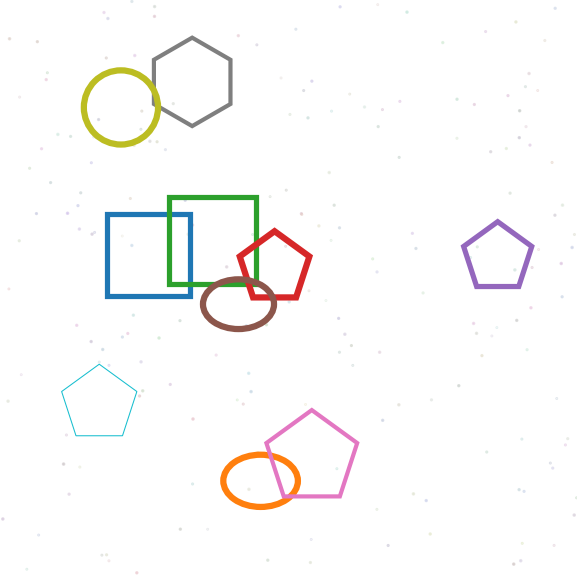[{"shape": "square", "thickness": 2.5, "radius": 0.36, "center": [0.257, 0.558]}, {"shape": "oval", "thickness": 3, "radius": 0.32, "center": [0.451, 0.167]}, {"shape": "square", "thickness": 2.5, "radius": 0.38, "center": [0.368, 0.583]}, {"shape": "pentagon", "thickness": 3, "radius": 0.32, "center": [0.475, 0.535]}, {"shape": "pentagon", "thickness": 2.5, "radius": 0.31, "center": [0.862, 0.553]}, {"shape": "oval", "thickness": 3, "radius": 0.31, "center": [0.413, 0.472]}, {"shape": "pentagon", "thickness": 2, "radius": 0.41, "center": [0.54, 0.206]}, {"shape": "hexagon", "thickness": 2, "radius": 0.38, "center": [0.333, 0.857]}, {"shape": "circle", "thickness": 3, "radius": 0.32, "center": [0.209, 0.813]}, {"shape": "pentagon", "thickness": 0.5, "radius": 0.34, "center": [0.172, 0.3]}]